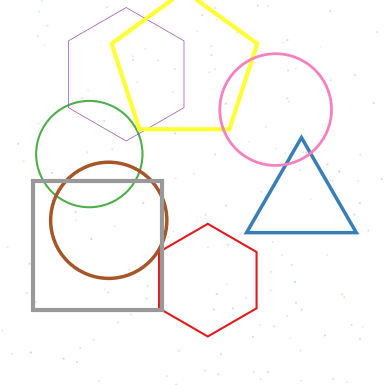[{"shape": "hexagon", "thickness": 1.5, "radius": 0.73, "center": [0.54, 0.272]}, {"shape": "triangle", "thickness": 2.5, "radius": 0.82, "center": [0.783, 0.478]}, {"shape": "circle", "thickness": 1.5, "radius": 0.69, "center": [0.232, 0.6]}, {"shape": "hexagon", "thickness": 0.5, "radius": 0.87, "center": [0.328, 0.807]}, {"shape": "pentagon", "thickness": 3, "radius": 0.99, "center": [0.479, 0.825]}, {"shape": "circle", "thickness": 2.5, "radius": 0.75, "center": [0.282, 0.428]}, {"shape": "circle", "thickness": 2, "radius": 0.73, "center": [0.716, 0.715]}, {"shape": "square", "thickness": 3, "radius": 0.84, "center": [0.253, 0.362]}]